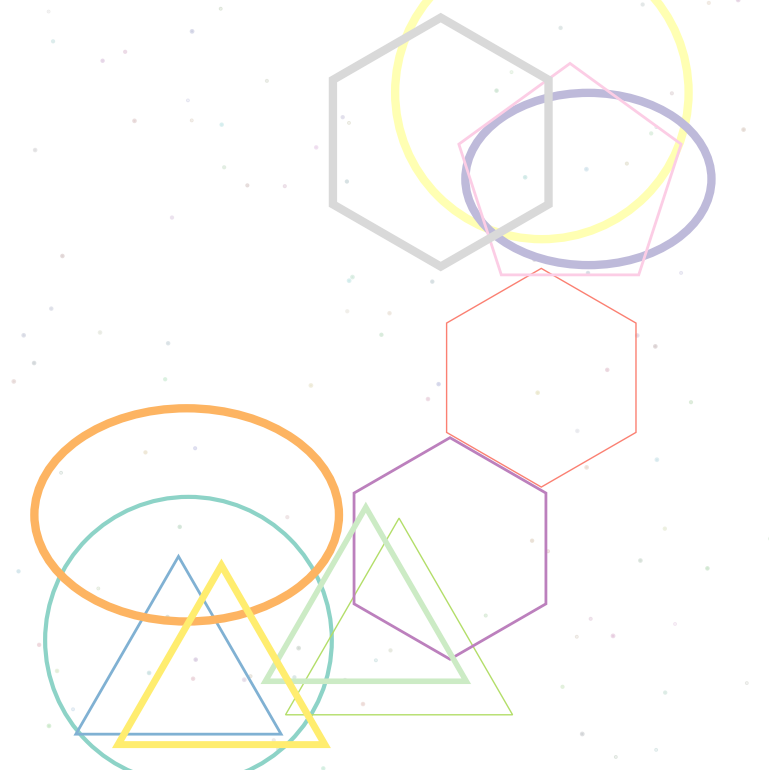[{"shape": "circle", "thickness": 1.5, "radius": 0.93, "center": [0.245, 0.169]}, {"shape": "circle", "thickness": 3, "radius": 0.95, "center": [0.704, 0.88]}, {"shape": "oval", "thickness": 3, "radius": 0.8, "center": [0.764, 0.768]}, {"shape": "hexagon", "thickness": 0.5, "radius": 0.71, "center": [0.703, 0.509]}, {"shape": "triangle", "thickness": 1, "radius": 0.77, "center": [0.232, 0.123]}, {"shape": "oval", "thickness": 3, "radius": 0.99, "center": [0.242, 0.331]}, {"shape": "triangle", "thickness": 0.5, "radius": 0.85, "center": [0.518, 0.157]}, {"shape": "pentagon", "thickness": 1, "radius": 0.76, "center": [0.74, 0.766]}, {"shape": "hexagon", "thickness": 3, "radius": 0.81, "center": [0.572, 0.815]}, {"shape": "hexagon", "thickness": 1, "radius": 0.72, "center": [0.584, 0.288]}, {"shape": "triangle", "thickness": 2, "radius": 0.75, "center": [0.475, 0.191]}, {"shape": "triangle", "thickness": 2.5, "radius": 0.78, "center": [0.288, 0.111]}]